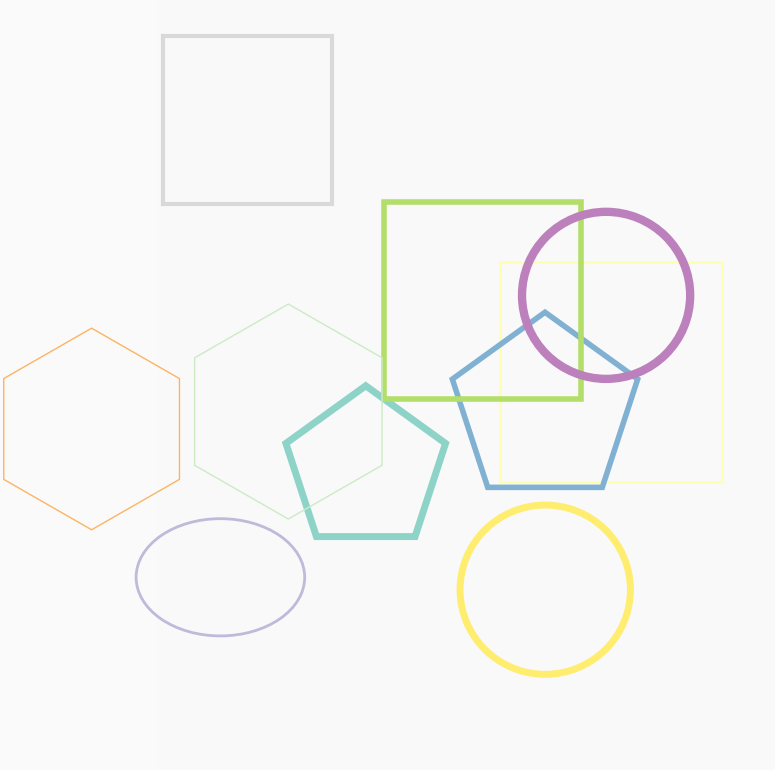[{"shape": "pentagon", "thickness": 2.5, "radius": 0.54, "center": [0.472, 0.391]}, {"shape": "square", "thickness": 1, "radius": 0.72, "center": [0.789, 0.517]}, {"shape": "oval", "thickness": 1, "radius": 0.54, "center": [0.284, 0.25]}, {"shape": "pentagon", "thickness": 2, "radius": 0.63, "center": [0.703, 0.469]}, {"shape": "hexagon", "thickness": 0.5, "radius": 0.65, "center": [0.118, 0.443]}, {"shape": "square", "thickness": 2, "radius": 0.64, "center": [0.623, 0.61]}, {"shape": "square", "thickness": 1.5, "radius": 0.54, "center": [0.32, 0.844]}, {"shape": "circle", "thickness": 3, "radius": 0.54, "center": [0.782, 0.616]}, {"shape": "hexagon", "thickness": 0.5, "radius": 0.7, "center": [0.372, 0.466]}, {"shape": "circle", "thickness": 2.5, "radius": 0.55, "center": [0.704, 0.234]}]